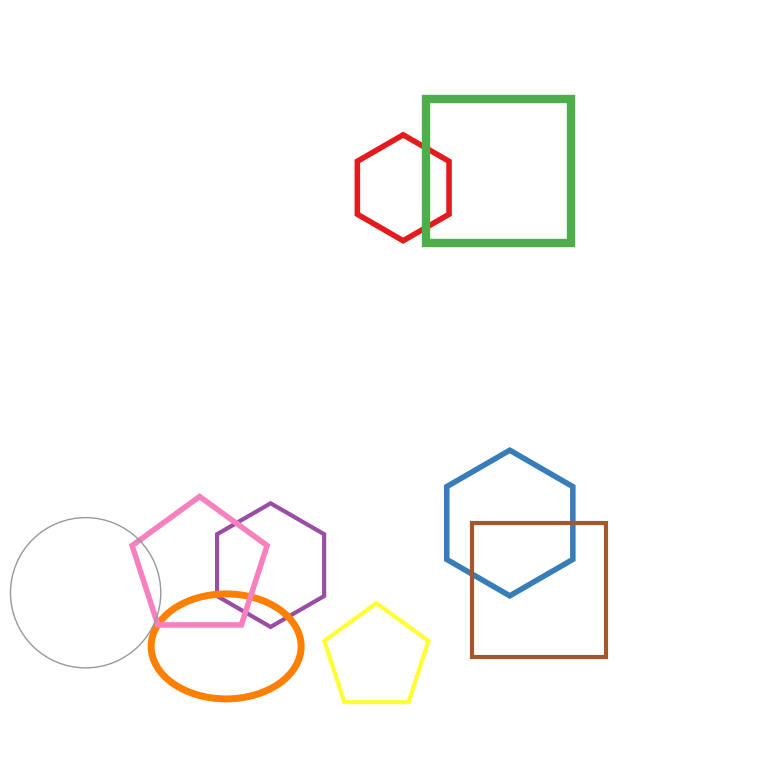[{"shape": "hexagon", "thickness": 2, "radius": 0.34, "center": [0.524, 0.756]}, {"shape": "hexagon", "thickness": 2, "radius": 0.47, "center": [0.662, 0.321]}, {"shape": "square", "thickness": 3, "radius": 0.47, "center": [0.648, 0.778]}, {"shape": "hexagon", "thickness": 1.5, "radius": 0.4, "center": [0.351, 0.266]}, {"shape": "oval", "thickness": 2.5, "radius": 0.49, "center": [0.294, 0.161]}, {"shape": "pentagon", "thickness": 1.5, "radius": 0.36, "center": [0.489, 0.146]}, {"shape": "square", "thickness": 1.5, "radius": 0.44, "center": [0.7, 0.234]}, {"shape": "pentagon", "thickness": 2, "radius": 0.46, "center": [0.259, 0.263]}, {"shape": "circle", "thickness": 0.5, "radius": 0.49, "center": [0.111, 0.23]}]